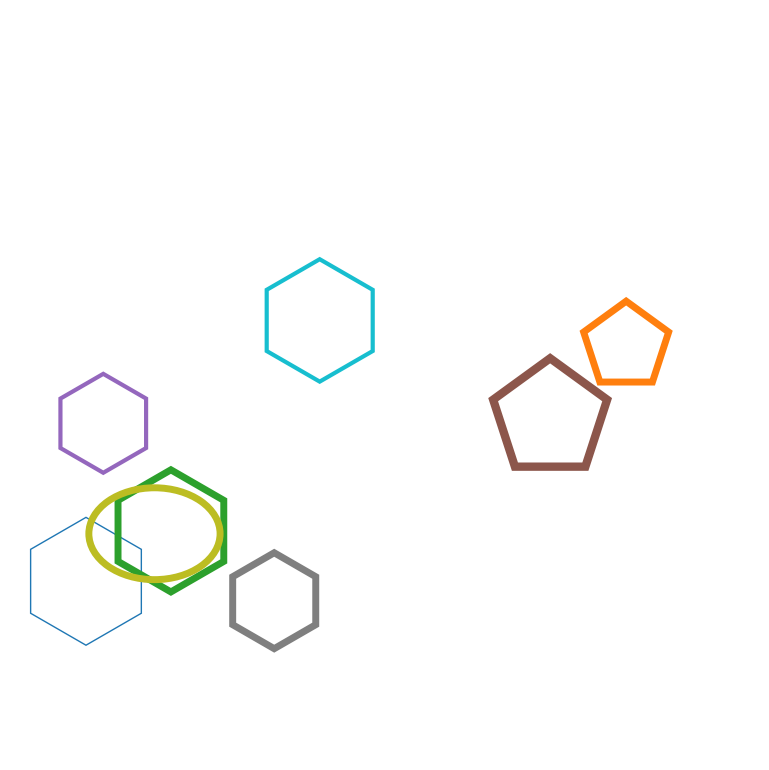[{"shape": "hexagon", "thickness": 0.5, "radius": 0.42, "center": [0.112, 0.245]}, {"shape": "pentagon", "thickness": 2.5, "radius": 0.29, "center": [0.813, 0.551]}, {"shape": "hexagon", "thickness": 2.5, "radius": 0.4, "center": [0.222, 0.311]}, {"shape": "hexagon", "thickness": 1.5, "radius": 0.32, "center": [0.134, 0.45]}, {"shape": "pentagon", "thickness": 3, "radius": 0.39, "center": [0.714, 0.457]}, {"shape": "hexagon", "thickness": 2.5, "radius": 0.31, "center": [0.356, 0.22]}, {"shape": "oval", "thickness": 2.5, "radius": 0.43, "center": [0.201, 0.307]}, {"shape": "hexagon", "thickness": 1.5, "radius": 0.4, "center": [0.415, 0.584]}]